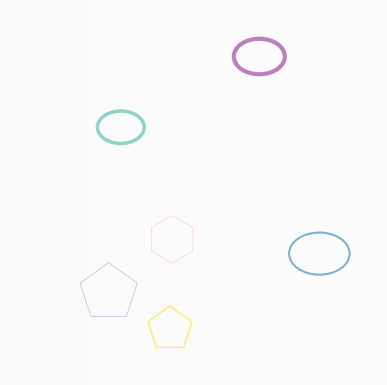[{"shape": "oval", "thickness": 2.5, "radius": 0.3, "center": [0.312, 0.669]}, {"shape": "pentagon", "thickness": 0.5, "radius": 0.39, "center": [0.28, 0.24]}, {"shape": "oval", "thickness": 1.5, "radius": 0.39, "center": [0.824, 0.341]}, {"shape": "hexagon", "thickness": 0.5, "radius": 0.31, "center": [0.444, 0.378]}, {"shape": "oval", "thickness": 3, "radius": 0.33, "center": [0.669, 0.853]}, {"shape": "pentagon", "thickness": 1, "radius": 0.3, "center": [0.439, 0.146]}]